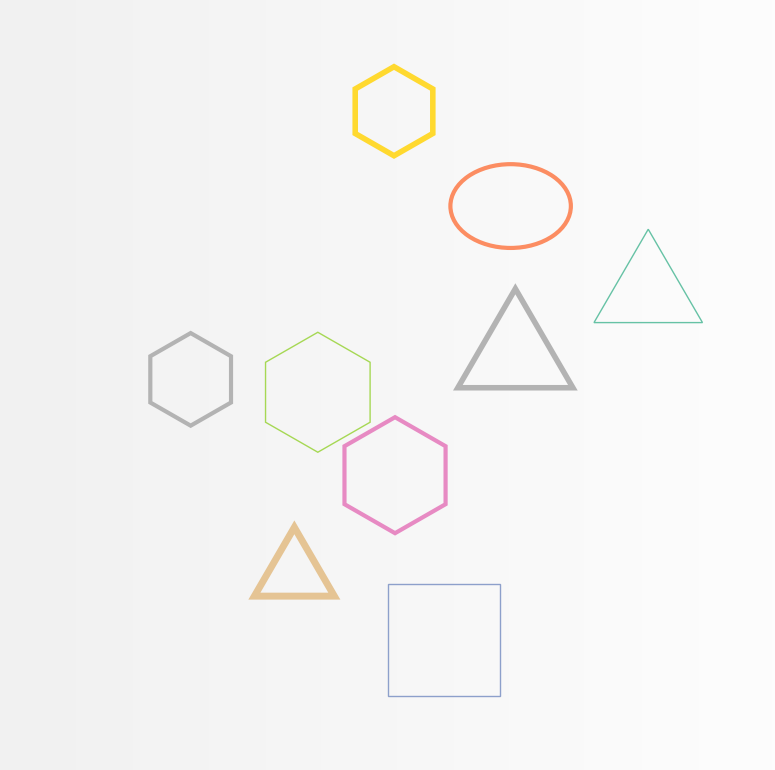[{"shape": "triangle", "thickness": 0.5, "radius": 0.4, "center": [0.836, 0.621]}, {"shape": "oval", "thickness": 1.5, "radius": 0.39, "center": [0.659, 0.732]}, {"shape": "square", "thickness": 0.5, "radius": 0.36, "center": [0.573, 0.168]}, {"shape": "hexagon", "thickness": 1.5, "radius": 0.38, "center": [0.51, 0.383]}, {"shape": "hexagon", "thickness": 0.5, "radius": 0.39, "center": [0.41, 0.491]}, {"shape": "hexagon", "thickness": 2, "radius": 0.29, "center": [0.508, 0.856]}, {"shape": "triangle", "thickness": 2.5, "radius": 0.3, "center": [0.38, 0.256]}, {"shape": "hexagon", "thickness": 1.5, "radius": 0.3, "center": [0.246, 0.507]}, {"shape": "triangle", "thickness": 2, "radius": 0.43, "center": [0.665, 0.539]}]